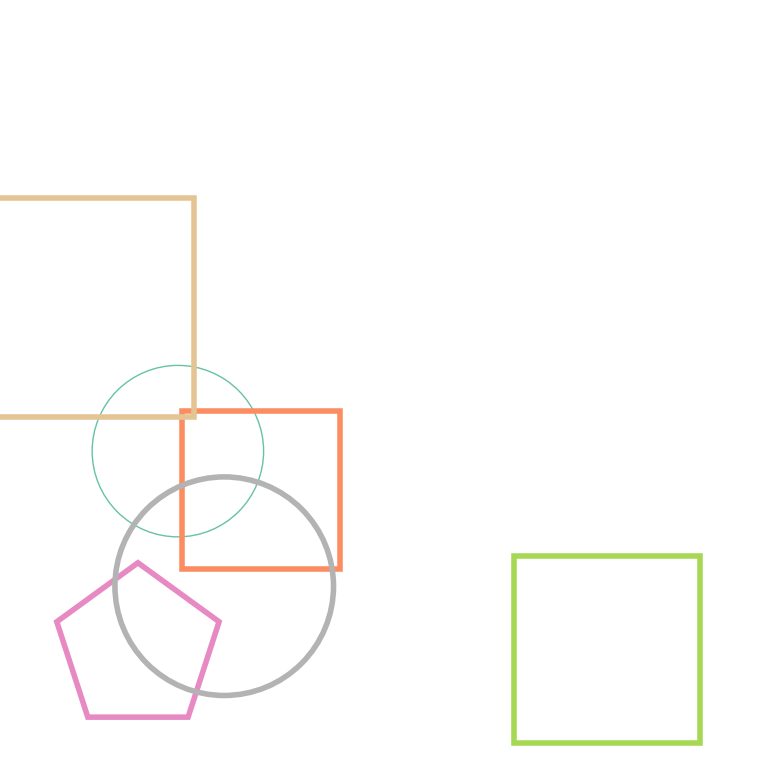[{"shape": "circle", "thickness": 0.5, "radius": 0.56, "center": [0.231, 0.414]}, {"shape": "square", "thickness": 2, "radius": 0.51, "center": [0.339, 0.363]}, {"shape": "pentagon", "thickness": 2, "radius": 0.55, "center": [0.179, 0.158]}, {"shape": "square", "thickness": 2, "radius": 0.61, "center": [0.788, 0.156]}, {"shape": "square", "thickness": 2, "radius": 0.71, "center": [0.109, 0.601]}, {"shape": "circle", "thickness": 2, "radius": 0.71, "center": [0.291, 0.239]}]